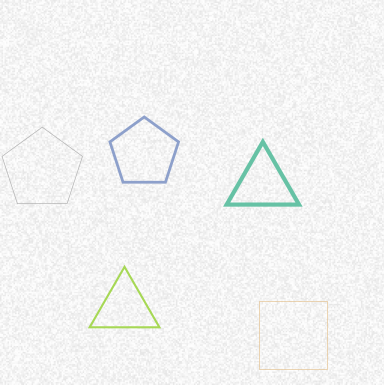[{"shape": "triangle", "thickness": 3, "radius": 0.54, "center": [0.683, 0.523]}, {"shape": "pentagon", "thickness": 2, "radius": 0.47, "center": [0.375, 0.602]}, {"shape": "triangle", "thickness": 1.5, "radius": 0.52, "center": [0.323, 0.202]}, {"shape": "square", "thickness": 0.5, "radius": 0.44, "center": [0.761, 0.13]}, {"shape": "pentagon", "thickness": 0.5, "radius": 0.55, "center": [0.11, 0.56]}]